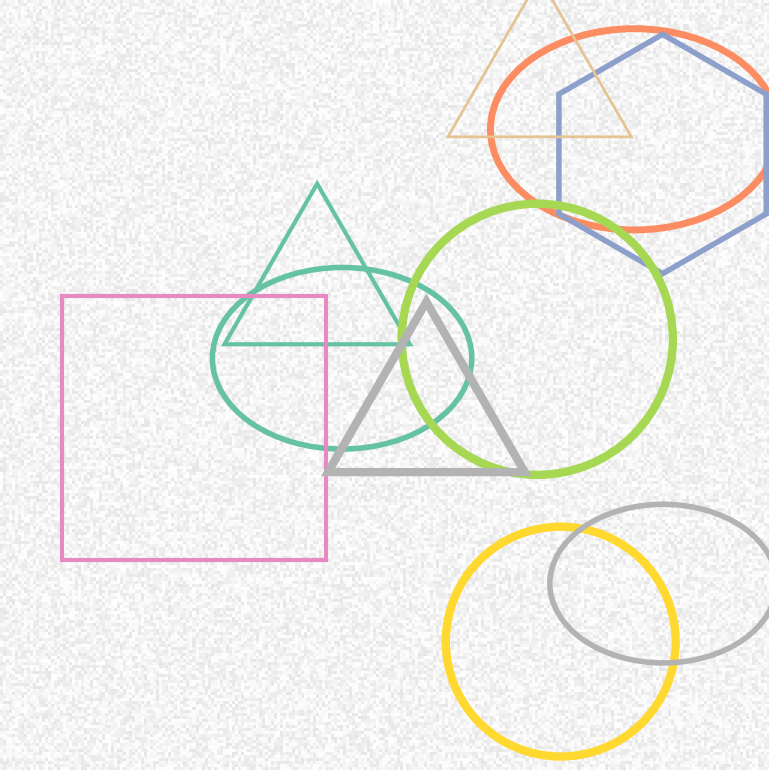[{"shape": "oval", "thickness": 2, "radius": 0.84, "center": [0.444, 0.535]}, {"shape": "triangle", "thickness": 1.5, "radius": 0.7, "center": [0.412, 0.622]}, {"shape": "oval", "thickness": 2.5, "radius": 0.93, "center": [0.824, 0.832]}, {"shape": "hexagon", "thickness": 2, "radius": 0.78, "center": [0.86, 0.8]}, {"shape": "square", "thickness": 1.5, "radius": 0.86, "center": [0.252, 0.444]}, {"shape": "circle", "thickness": 3, "radius": 0.88, "center": [0.698, 0.559]}, {"shape": "circle", "thickness": 3, "radius": 0.75, "center": [0.728, 0.167]}, {"shape": "triangle", "thickness": 1, "radius": 0.69, "center": [0.701, 0.891]}, {"shape": "triangle", "thickness": 3, "radius": 0.74, "center": [0.554, 0.461]}, {"shape": "oval", "thickness": 2, "radius": 0.74, "center": [0.861, 0.242]}]